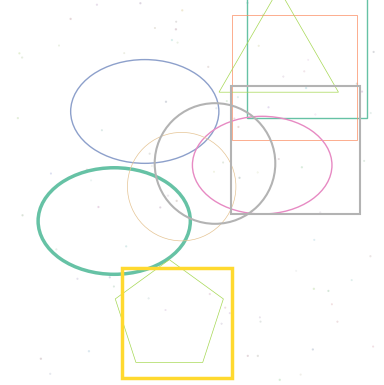[{"shape": "oval", "thickness": 2.5, "radius": 0.99, "center": [0.297, 0.426]}, {"shape": "square", "thickness": 1, "radius": 0.78, "center": [0.797, 0.85]}, {"shape": "square", "thickness": 0.5, "radius": 0.81, "center": [0.765, 0.799]}, {"shape": "oval", "thickness": 1, "radius": 0.96, "center": [0.376, 0.71]}, {"shape": "oval", "thickness": 1, "radius": 0.91, "center": [0.681, 0.571]}, {"shape": "pentagon", "thickness": 0.5, "radius": 0.74, "center": [0.44, 0.178]}, {"shape": "triangle", "thickness": 0.5, "radius": 0.9, "center": [0.724, 0.85]}, {"shape": "square", "thickness": 2.5, "radius": 0.72, "center": [0.46, 0.162]}, {"shape": "circle", "thickness": 0.5, "radius": 0.7, "center": [0.472, 0.515]}, {"shape": "square", "thickness": 1.5, "radius": 0.84, "center": [0.768, 0.61]}, {"shape": "circle", "thickness": 1.5, "radius": 0.78, "center": [0.558, 0.575]}]